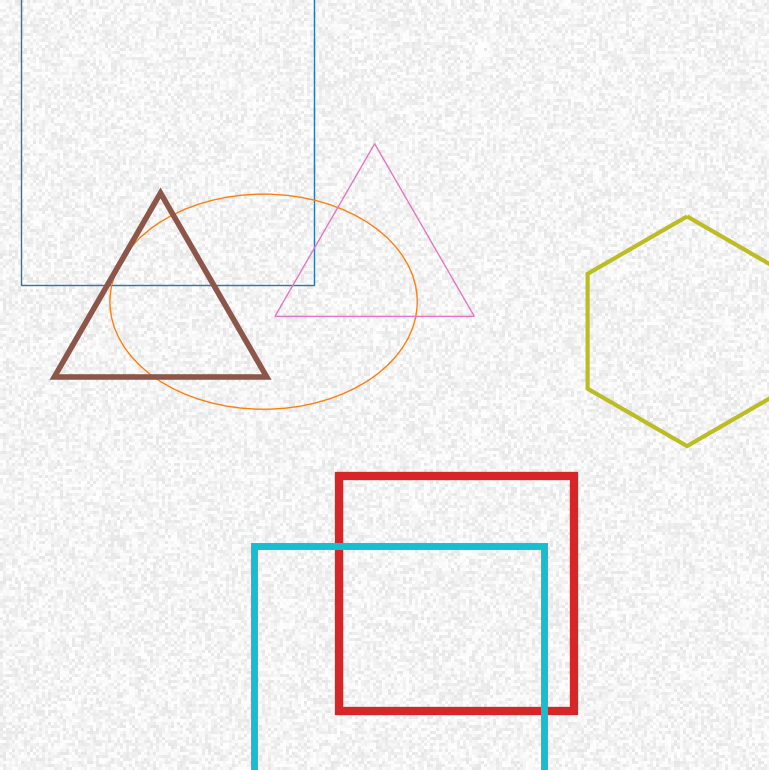[{"shape": "square", "thickness": 0.5, "radius": 0.95, "center": [0.217, 0.82]}, {"shape": "oval", "thickness": 0.5, "radius": 1.0, "center": [0.342, 0.608]}, {"shape": "square", "thickness": 3, "radius": 0.76, "center": [0.593, 0.229]}, {"shape": "triangle", "thickness": 2, "radius": 0.8, "center": [0.208, 0.59]}, {"shape": "triangle", "thickness": 0.5, "radius": 0.75, "center": [0.487, 0.664]}, {"shape": "hexagon", "thickness": 1.5, "radius": 0.75, "center": [0.892, 0.57]}, {"shape": "square", "thickness": 2.5, "radius": 0.94, "center": [0.518, 0.103]}]